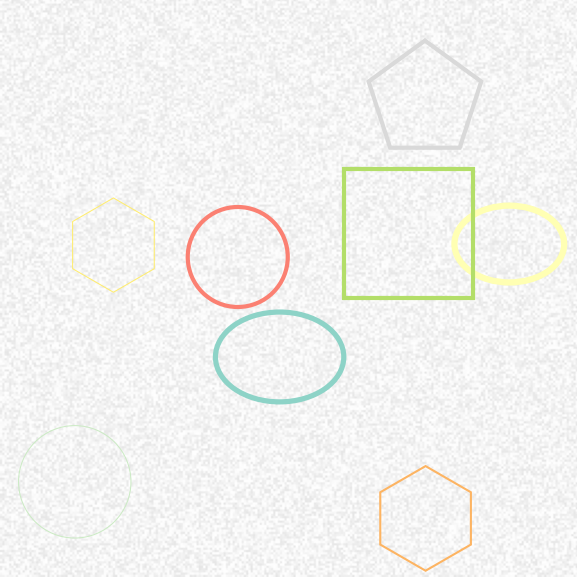[{"shape": "oval", "thickness": 2.5, "radius": 0.56, "center": [0.484, 0.381]}, {"shape": "oval", "thickness": 3, "radius": 0.47, "center": [0.882, 0.577]}, {"shape": "circle", "thickness": 2, "radius": 0.43, "center": [0.412, 0.554]}, {"shape": "hexagon", "thickness": 1, "radius": 0.45, "center": [0.737, 0.101]}, {"shape": "square", "thickness": 2, "radius": 0.56, "center": [0.707, 0.595]}, {"shape": "pentagon", "thickness": 2, "radius": 0.51, "center": [0.736, 0.826]}, {"shape": "circle", "thickness": 0.5, "radius": 0.49, "center": [0.129, 0.165]}, {"shape": "hexagon", "thickness": 0.5, "radius": 0.41, "center": [0.196, 0.575]}]